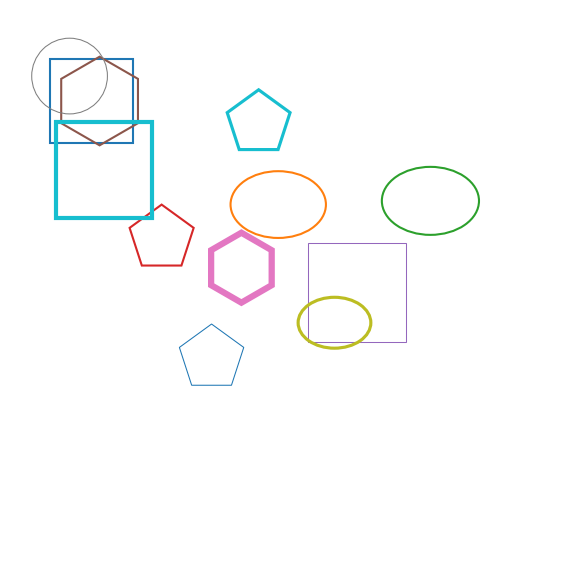[{"shape": "pentagon", "thickness": 0.5, "radius": 0.29, "center": [0.366, 0.379]}, {"shape": "square", "thickness": 1, "radius": 0.36, "center": [0.158, 0.824]}, {"shape": "oval", "thickness": 1, "radius": 0.41, "center": [0.482, 0.645]}, {"shape": "oval", "thickness": 1, "radius": 0.42, "center": [0.745, 0.651]}, {"shape": "pentagon", "thickness": 1, "radius": 0.29, "center": [0.28, 0.587]}, {"shape": "square", "thickness": 0.5, "radius": 0.43, "center": [0.618, 0.493]}, {"shape": "hexagon", "thickness": 1, "radius": 0.38, "center": [0.172, 0.824]}, {"shape": "hexagon", "thickness": 3, "radius": 0.3, "center": [0.418, 0.536]}, {"shape": "circle", "thickness": 0.5, "radius": 0.33, "center": [0.12, 0.867]}, {"shape": "oval", "thickness": 1.5, "radius": 0.31, "center": [0.579, 0.44]}, {"shape": "square", "thickness": 2, "radius": 0.41, "center": [0.18, 0.705]}, {"shape": "pentagon", "thickness": 1.5, "radius": 0.29, "center": [0.448, 0.786]}]